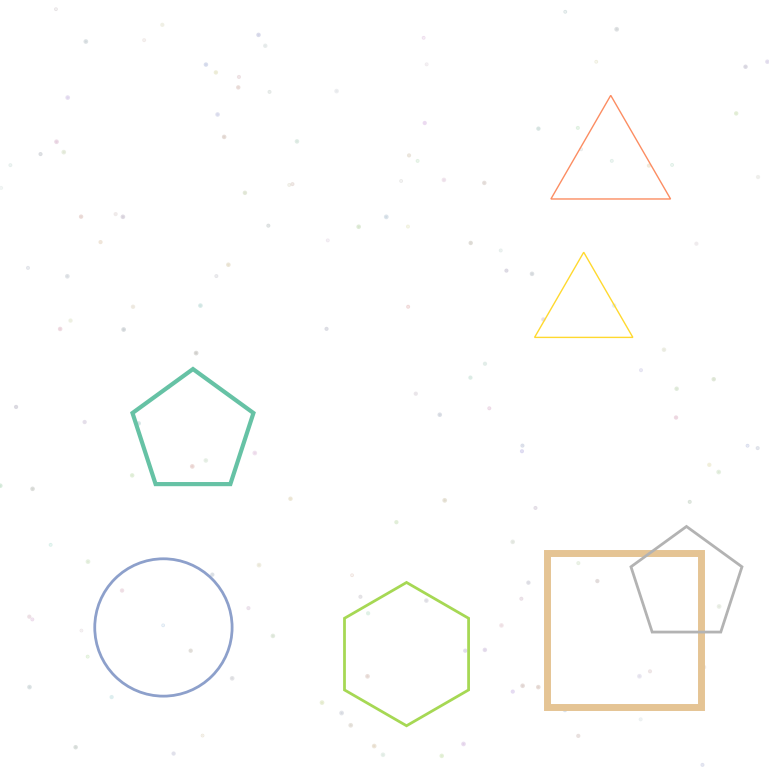[{"shape": "pentagon", "thickness": 1.5, "radius": 0.41, "center": [0.251, 0.438]}, {"shape": "triangle", "thickness": 0.5, "radius": 0.45, "center": [0.793, 0.786]}, {"shape": "circle", "thickness": 1, "radius": 0.45, "center": [0.212, 0.185]}, {"shape": "hexagon", "thickness": 1, "radius": 0.47, "center": [0.528, 0.151]}, {"shape": "triangle", "thickness": 0.5, "radius": 0.37, "center": [0.758, 0.599]}, {"shape": "square", "thickness": 2.5, "radius": 0.5, "center": [0.81, 0.182]}, {"shape": "pentagon", "thickness": 1, "radius": 0.38, "center": [0.892, 0.24]}]